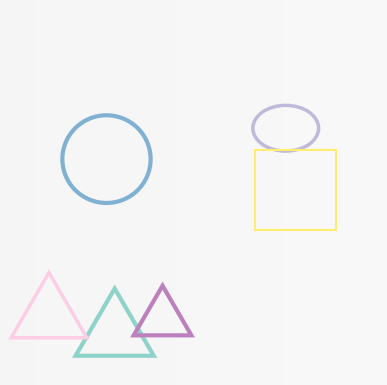[{"shape": "triangle", "thickness": 3, "radius": 0.58, "center": [0.296, 0.134]}, {"shape": "oval", "thickness": 2.5, "radius": 0.42, "center": [0.737, 0.667]}, {"shape": "circle", "thickness": 3, "radius": 0.57, "center": [0.275, 0.587]}, {"shape": "triangle", "thickness": 2.5, "radius": 0.56, "center": [0.126, 0.179]}, {"shape": "triangle", "thickness": 3, "radius": 0.43, "center": [0.419, 0.172]}, {"shape": "square", "thickness": 1.5, "radius": 0.52, "center": [0.763, 0.507]}]